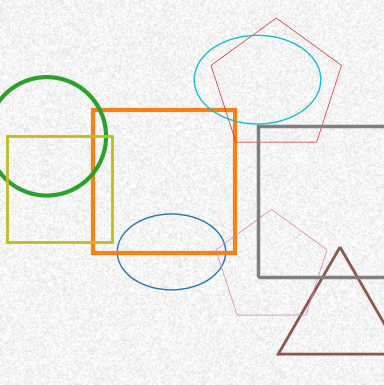[{"shape": "oval", "thickness": 1, "radius": 0.7, "center": [0.445, 0.346]}, {"shape": "square", "thickness": 3, "radius": 0.92, "center": [0.425, 0.528]}, {"shape": "circle", "thickness": 3, "radius": 0.77, "center": [0.122, 0.646]}, {"shape": "pentagon", "thickness": 0.5, "radius": 0.89, "center": [0.718, 0.775]}, {"shape": "triangle", "thickness": 2, "radius": 0.93, "center": [0.883, 0.173]}, {"shape": "pentagon", "thickness": 0.5, "radius": 0.76, "center": [0.705, 0.304]}, {"shape": "square", "thickness": 2.5, "radius": 0.98, "center": [0.867, 0.477]}, {"shape": "square", "thickness": 2, "radius": 0.68, "center": [0.154, 0.509]}, {"shape": "oval", "thickness": 1, "radius": 0.82, "center": [0.669, 0.793]}]